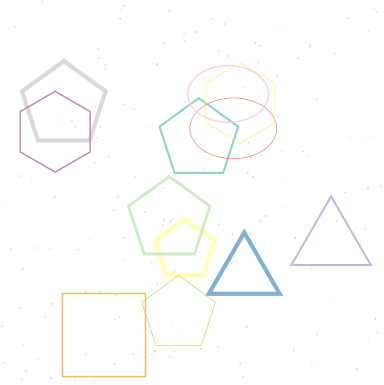[{"shape": "pentagon", "thickness": 1.5, "radius": 0.54, "center": [0.516, 0.638]}, {"shape": "pentagon", "thickness": 3, "radius": 0.4, "center": [0.48, 0.35]}, {"shape": "triangle", "thickness": 1.5, "radius": 0.59, "center": [0.86, 0.371]}, {"shape": "oval", "thickness": 0.5, "radius": 0.56, "center": [0.606, 0.667]}, {"shape": "triangle", "thickness": 3, "radius": 0.53, "center": [0.634, 0.29]}, {"shape": "square", "thickness": 1, "radius": 0.54, "center": [0.269, 0.131]}, {"shape": "pentagon", "thickness": 0.5, "radius": 0.5, "center": [0.464, 0.184]}, {"shape": "oval", "thickness": 1, "radius": 0.53, "center": [0.592, 0.756]}, {"shape": "pentagon", "thickness": 3, "radius": 0.57, "center": [0.166, 0.727]}, {"shape": "hexagon", "thickness": 1, "radius": 0.52, "center": [0.143, 0.658]}, {"shape": "pentagon", "thickness": 2, "radius": 0.56, "center": [0.44, 0.43]}, {"shape": "hexagon", "thickness": 0.5, "radius": 0.52, "center": [0.624, 0.733]}]